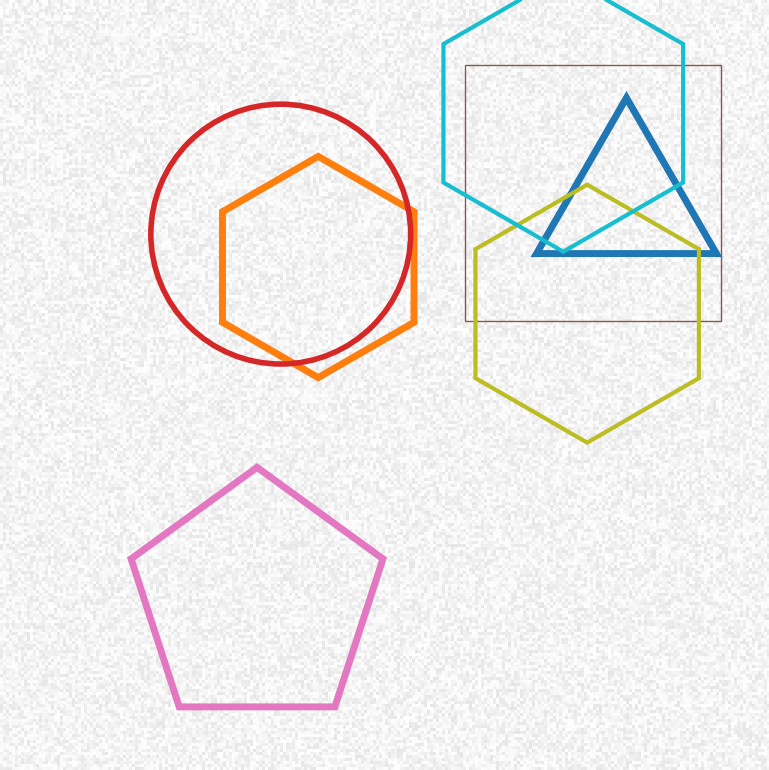[{"shape": "triangle", "thickness": 2.5, "radius": 0.67, "center": [0.814, 0.738]}, {"shape": "hexagon", "thickness": 2.5, "radius": 0.72, "center": [0.413, 0.653]}, {"shape": "circle", "thickness": 2, "radius": 0.84, "center": [0.365, 0.696]}, {"shape": "square", "thickness": 0.5, "radius": 0.83, "center": [0.77, 0.749]}, {"shape": "pentagon", "thickness": 2.5, "radius": 0.86, "center": [0.334, 0.221]}, {"shape": "hexagon", "thickness": 1.5, "radius": 0.84, "center": [0.763, 0.593]}, {"shape": "hexagon", "thickness": 1.5, "radius": 0.9, "center": [0.732, 0.853]}]